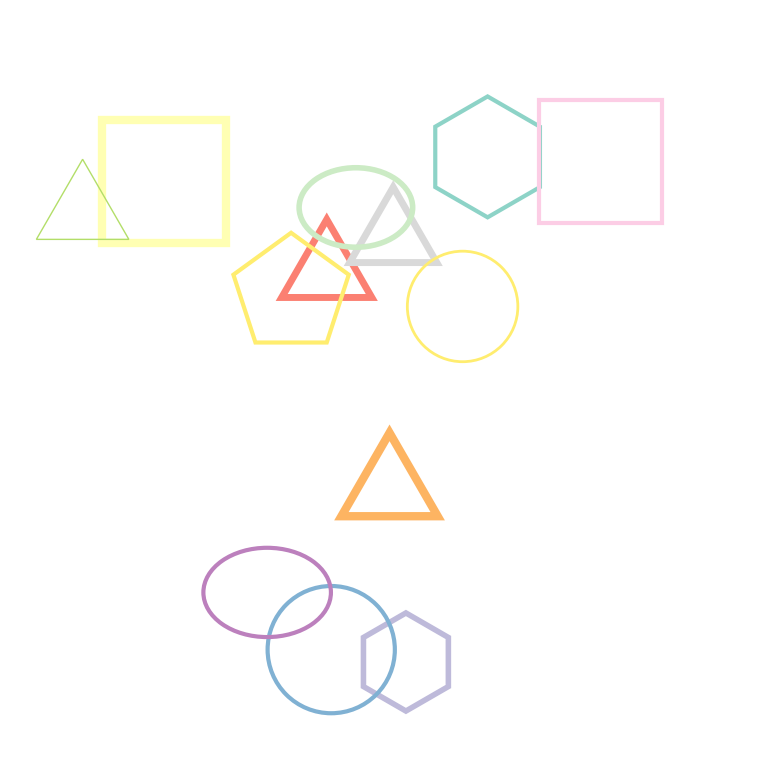[{"shape": "hexagon", "thickness": 1.5, "radius": 0.39, "center": [0.633, 0.796]}, {"shape": "square", "thickness": 3, "radius": 0.4, "center": [0.213, 0.764]}, {"shape": "hexagon", "thickness": 2, "radius": 0.32, "center": [0.527, 0.14]}, {"shape": "triangle", "thickness": 2.5, "radius": 0.34, "center": [0.424, 0.647]}, {"shape": "circle", "thickness": 1.5, "radius": 0.41, "center": [0.43, 0.156]}, {"shape": "triangle", "thickness": 3, "radius": 0.36, "center": [0.506, 0.366]}, {"shape": "triangle", "thickness": 0.5, "radius": 0.35, "center": [0.107, 0.724]}, {"shape": "square", "thickness": 1.5, "radius": 0.4, "center": [0.78, 0.79]}, {"shape": "triangle", "thickness": 2.5, "radius": 0.33, "center": [0.511, 0.692]}, {"shape": "oval", "thickness": 1.5, "radius": 0.41, "center": [0.347, 0.231]}, {"shape": "oval", "thickness": 2, "radius": 0.37, "center": [0.462, 0.731]}, {"shape": "pentagon", "thickness": 1.5, "radius": 0.39, "center": [0.378, 0.619]}, {"shape": "circle", "thickness": 1, "radius": 0.36, "center": [0.601, 0.602]}]